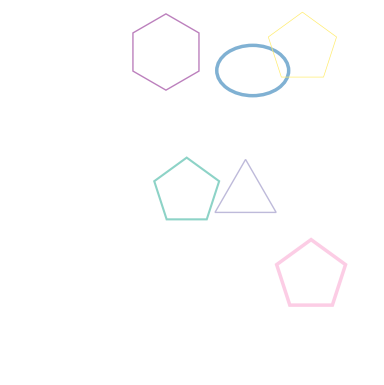[{"shape": "pentagon", "thickness": 1.5, "radius": 0.44, "center": [0.485, 0.502]}, {"shape": "triangle", "thickness": 1, "radius": 0.46, "center": [0.638, 0.494]}, {"shape": "oval", "thickness": 2.5, "radius": 0.47, "center": [0.656, 0.817]}, {"shape": "pentagon", "thickness": 2.5, "radius": 0.47, "center": [0.808, 0.284]}, {"shape": "hexagon", "thickness": 1, "radius": 0.5, "center": [0.431, 0.865]}, {"shape": "pentagon", "thickness": 0.5, "radius": 0.47, "center": [0.786, 0.875]}]